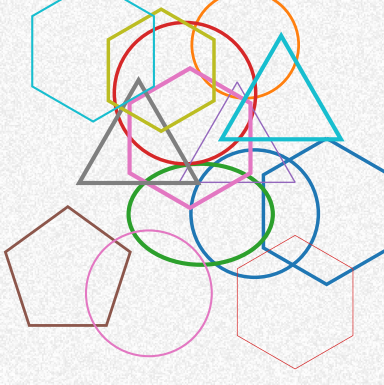[{"shape": "circle", "thickness": 2.5, "radius": 0.83, "center": [0.661, 0.445]}, {"shape": "hexagon", "thickness": 2.5, "radius": 0.95, "center": [0.848, 0.451]}, {"shape": "circle", "thickness": 2, "radius": 0.69, "center": [0.637, 0.883]}, {"shape": "oval", "thickness": 3, "radius": 0.94, "center": [0.521, 0.443]}, {"shape": "circle", "thickness": 2.5, "radius": 0.92, "center": [0.481, 0.758]}, {"shape": "hexagon", "thickness": 0.5, "radius": 0.87, "center": [0.767, 0.215]}, {"shape": "triangle", "thickness": 1, "radius": 0.87, "center": [0.616, 0.613]}, {"shape": "pentagon", "thickness": 2, "radius": 0.85, "center": [0.176, 0.293]}, {"shape": "hexagon", "thickness": 3, "radius": 0.91, "center": [0.494, 0.641]}, {"shape": "circle", "thickness": 1.5, "radius": 0.82, "center": [0.387, 0.238]}, {"shape": "triangle", "thickness": 3, "radius": 0.89, "center": [0.36, 0.614]}, {"shape": "hexagon", "thickness": 2.5, "radius": 0.79, "center": [0.419, 0.818]}, {"shape": "triangle", "thickness": 3, "radius": 0.9, "center": [0.73, 0.728]}, {"shape": "hexagon", "thickness": 1.5, "radius": 0.91, "center": [0.242, 0.867]}]